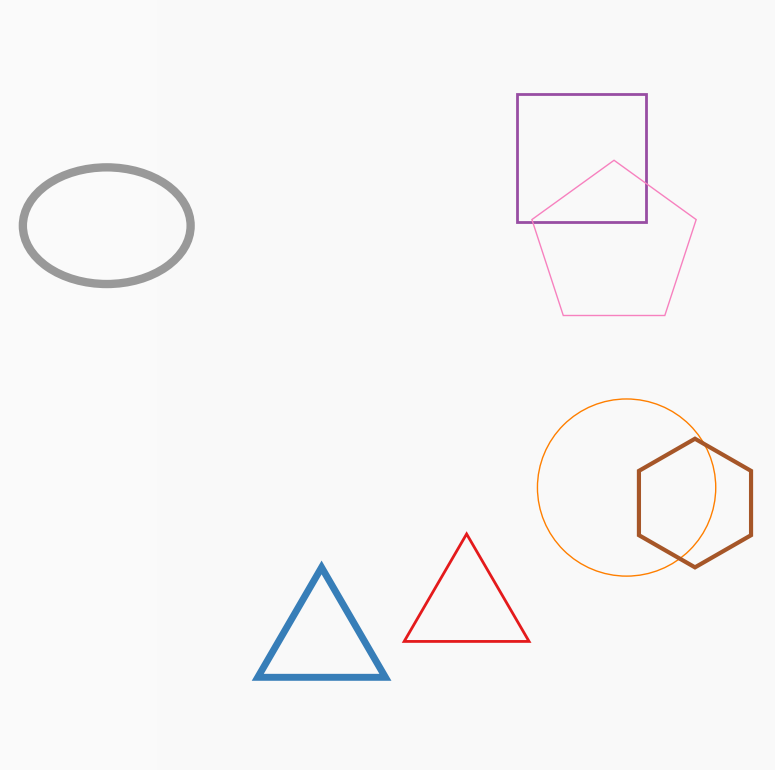[{"shape": "triangle", "thickness": 1, "radius": 0.47, "center": [0.602, 0.213]}, {"shape": "triangle", "thickness": 2.5, "radius": 0.48, "center": [0.415, 0.168]}, {"shape": "square", "thickness": 1, "radius": 0.42, "center": [0.75, 0.795]}, {"shape": "circle", "thickness": 0.5, "radius": 0.58, "center": [0.809, 0.367]}, {"shape": "hexagon", "thickness": 1.5, "radius": 0.42, "center": [0.897, 0.347]}, {"shape": "pentagon", "thickness": 0.5, "radius": 0.56, "center": [0.792, 0.68]}, {"shape": "oval", "thickness": 3, "radius": 0.54, "center": [0.138, 0.707]}]